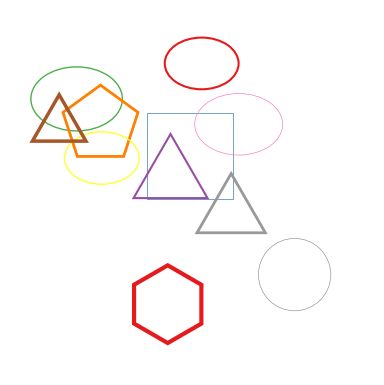[{"shape": "hexagon", "thickness": 3, "radius": 0.5, "center": [0.436, 0.21]}, {"shape": "oval", "thickness": 1.5, "radius": 0.48, "center": [0.524, 0.835]}, {"shape": "square", "thickness": 0.5, "radius": 0.56, "center": [0.495, 0.596]}, {"shape": "oval", "thickness": 1, "radius": 0.59, "center": [0.199, 0.743]}, {"shape": "triangle", "thickness": 1.5, "radius": 0.55, "center": [0.443, 0.541]}, {"shape": "pentagon", "thickness": 2, "radius": 0.51, "center": [0.261, 0.676]}, {"shape": "oval", "thickness": 1, "radius": 0.49, "center": [0.265, 0.59]}, {"shape": "triangle", "thickness": 2.5, "radius": 0.4, "center": [0.154, 0.674]}, {"shape": "oval", "thickness": 0.5, "radius": 0.57, "center": [0.62, 0.677]}, {"shape": "triangle", "thickness": 2, "radius": 0.51, "center": [0.6, 0.447]}, {"shape": "circle", "thickness": 0.5, "radius": 0.47, "center": [0.765, 0.287]}]